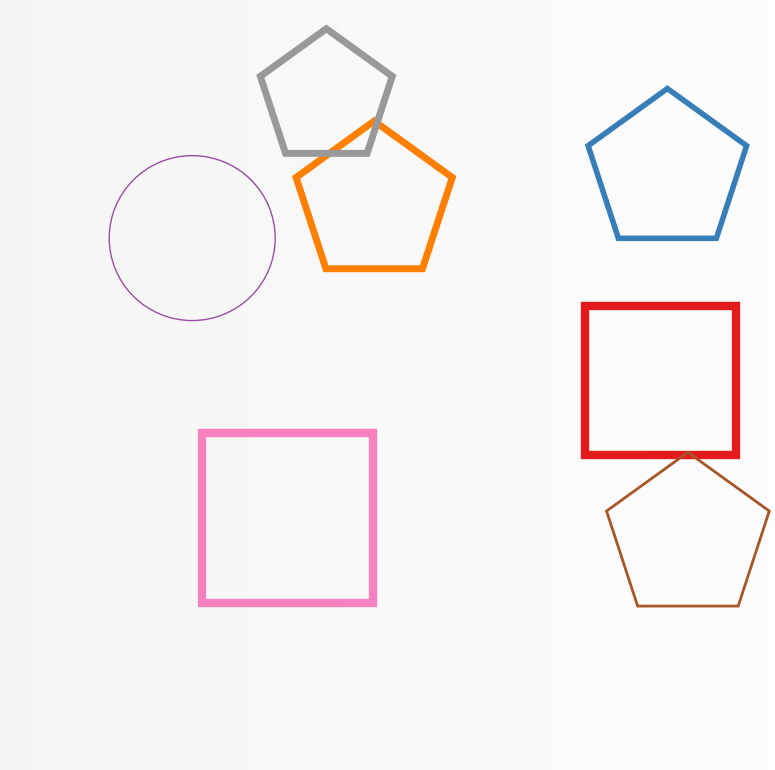[{"shape": "square", "thickness": 3, "radius": 0.49, "center": [0.853, 0.506]}, {"shape": "pentagon", "thickness": 2, "radius": 0.54, "center": [0.861, 0.777]}, {"shape": "circle", "thickness": 0.5, "radius": 0.54, "center": [0.248, 0.691]}, {"shape": "pentagon", "thickness": 2.5, "radius": 0.53, "center": [0.483, 0.737]}, {"shape": "pentagon", "thickness": 1, "radius": 0.55, "center": [0.888, 0.302]}, {"shape": "square", "thickness": 3, "radius": 0.55, "center": [0.371, 0.328]}, {"shape": "pentagon", "thickness": 2.5, "radius": 0.45, "center": [0.421, 0.873]}]